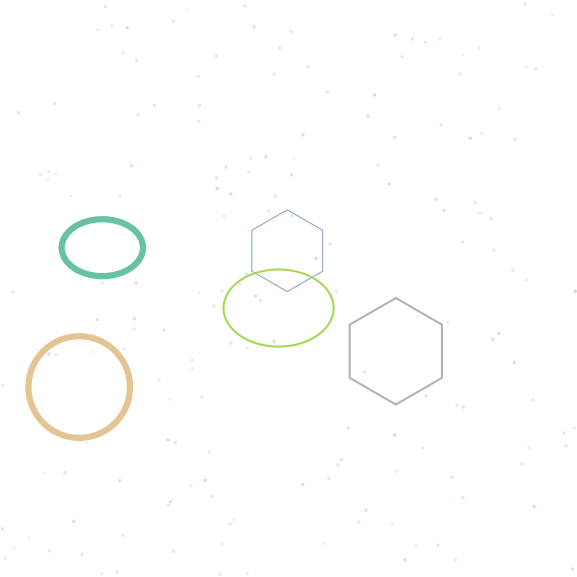[{"shape": "oval", "thickness": 3, "radius": 0.35, "center": [0.177, 0.57]}, {"shape": "hexagon", "thickness": 0.5, "radius": 0.35, "center": [0.497, 0.565]}, {"shape": "oval", "thickness": 1, "radius": 0.48, "center": [0.482, 0.466]}, {"shape": "circle", "thickness": 3, "radius": 0.44, "center": [0.137, 0.329]}, {"shape": "hexagon", "thickness": 1, "radius": 0.46, "center": [0.685, 0.391]}]